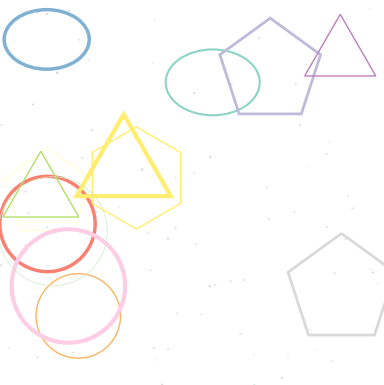[{"shape": "oval", "thickness": 1.5, "radius": 0.61, "center": [0.552, 0.786]}, {"shape": "pentagon", "thickness": 0.5, "radius": 0.59, "center": [0.123, 0.497]}, {"shape": "pentagon", "thickness": 2, "radius": 0.69, "center": [0.702, 0.815]}, {"shape": "circle", "thickness": 2.5, "radius": 0.62, "center": [0.123, 0.418]}, {"shape": "oval", "thickness": 2.5, "radius": 0.55, "center": [0.121, 0.898]}, {"shape": "circle", "thickness": 1, "radius": 0.55, "center": [0.203, 0.179]}, {"shape": "triangle", "thickness": 1, "radius": 0.57, "center": [0.106, 0.493]}, {"shape": "circle", "thickness": 3, "radius": 0.74, "center": [0.178, 0.257]}, {"shape": "pentagon", "thickness": 2, "radius": 0.73, "center": [0.887, 0.248]}, {"shape": "triangle", "thickness": 1, "radius": 0.53, "center": [0.884, 0.856]}, {"shape": "circle", "thickness": 0.5, "radius": 0.71, "center": [0.137, 0.399]}, {"shape": "triangle", "thickness": 3, "radius": 0.71, "center": [0.321, 0.561]}, {"shape": "hexagon", "thickness": 1, "radius": 0.66, "center": [0.354, 0.538]}]